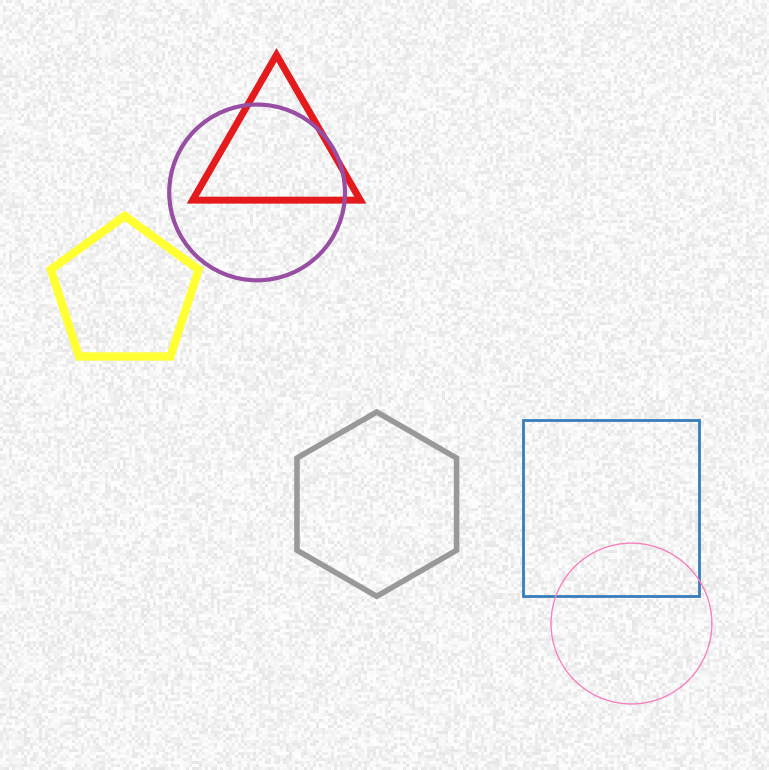[{"shape": "triangle", "thickness": 2.5, "radius": 0.63, "center": [0.359, 0.803]}, {"shape": "square", "thickness": 1, "radius": 0.57, "center": [0.794, 0.341]}, {"shape": "circle", "thickness": 1.5, "radius": 0.57, "center": [0.334, 0.75]}, {"shape": "pentagon", "thickness": 3, "radius": 0.5, "center": [0.162, 0.619]}, {"shape": "circle", "thickness": 0.5, "radius": 0.52, "center": [0.82, 0.19]}, {"shape": "hexagon", "thickness": 2, "radius": 0.6, "center": [0.489, 0.345]}]